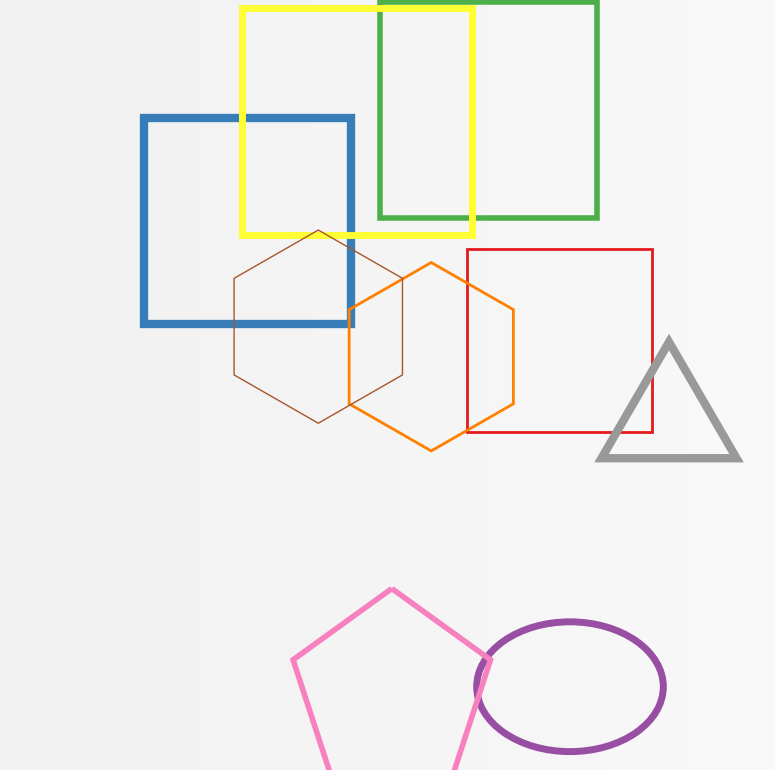[{"shape": "square", "thickness": 1, "radius": 0.6, "center": [0.722, 0.558]}, {"shape": "square", "thickness": 3, "radius": 0.67, "center": [0.32, 0.713]}, {"shape": "square", "thickness": 2, "radius": 0.7, "center": [0.631, 0.857]}, {"shape": "oval", "thickness": 2.5, "radius": 0.6, "center": [0.735, 0.108]}, {"shape": "hexagon", "thickness": 1, "radius": 0.61, "center": [0.556, 0.537]}, {"shape": "square", "thickness": 2.5, "radius": 0.74, "center": [0.461, 0.842]}, {"shape": "hexagon", "thickness": 0.5, "radius": 0.63, "center": [0.411, 0.576]}, {"shape": "pentagon", "thickness": 2, "radius": 0.67, "center": [0.506, 0.102]}, {"shape": "triangle", "thickness": 3, "radius": 0.5, "center": [0.863, 0.455]}]